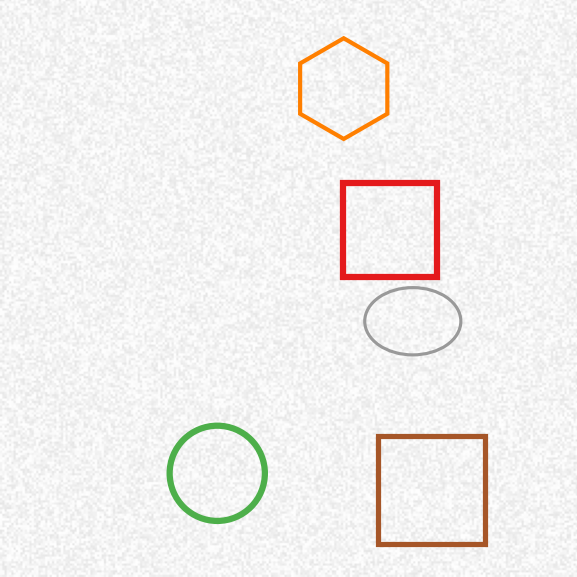[{"shape": "square", "thickness": 3, "radius": 0.41, "center": [0.675, 0.601]}, {"shape": "circle", "thickness": 3, "radius": 0.41, "center": [0.376, 0.18]}, {"shape": "hexagon", "thickness": 2, "radius": 0.44, "center": [0.595, 0.846]}, {"shape": "square", "thickness": 2.5, "radius": 0.46, "center": [0.747, 0.151]}, {"shape": "oval", "thickness": 1.5, "radius": 0.42, "center": [0.715, 0.443]}]